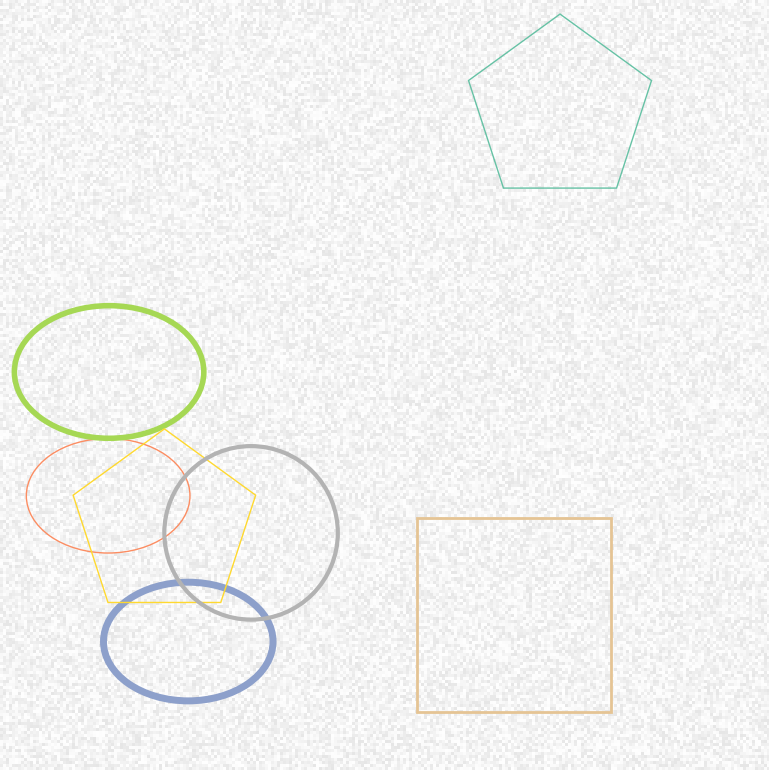[{"shape": "pentagon", "thickness": 0.5, "radius": 0.62, "center": [0.727, 0.857]}, {"shape": "oval", "thickness": 0.5, "radius": 0.53, "center": [0.14, 0.356]}, {"shape": "oval", "thickness": 2.5, "radius": 0.55, "center": [0.244, 0.167]}, {"shape": "oval", "thickness": 2, "radius": 0.62, "center": [0.142, 0.517]}, {"shape": "pentagon", "thickness": 0.5, "radius": 0.62, "center": [0.213, 0.318]}, {"shape": "square", "thickness": 1, "radius": 0.63, "center": [0.668, 0.201]}, {"shape": "circle", "thickness": 1.5, "radius": 0.56, "center": [0.326, 0.308]}]